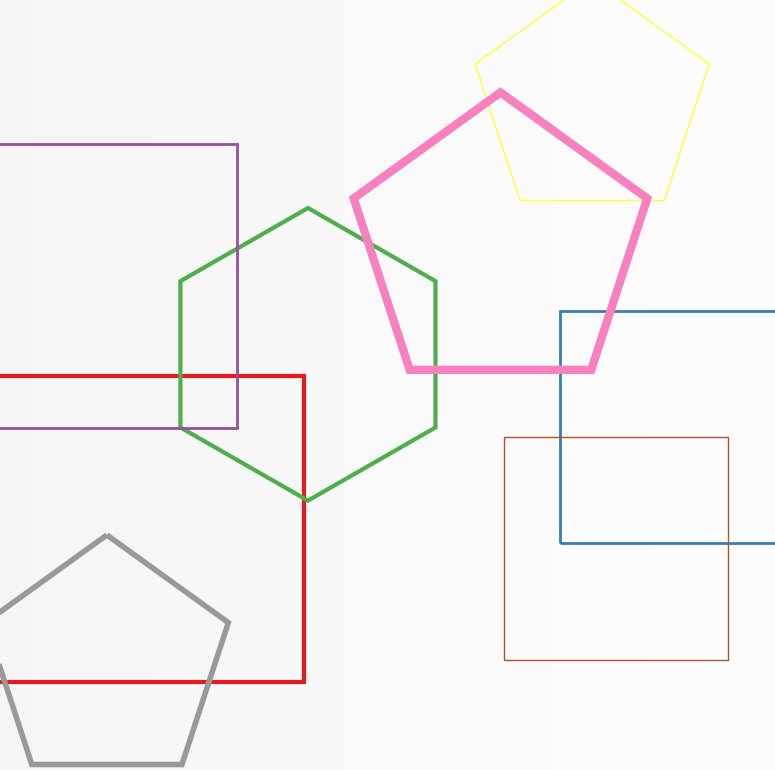[{"shape": "square", "thickness": 1.5, "radius": 0.99, "center": [0.194, 0.313]}, {"shape": "square", "thickness": 1, "radius": 0.75, "center": [0.873, 0.446]}, {"shape": "hexagon", "thickness": 1.5, "radius": 0.95, "center": [0.397, 0.54]}, {"shape": "square", "thickness": 1, "radius": 0.92, "center": [0.121, 0.628]}, {"shape": "pentagon", "thickness": 0.5, "radius": 0.79, "center": [0.764, 0.868]}, {"shape": "square", "thickness": 0.5, "radius": 0.72, "center": [0.795, 0.287]}, {"shape": "pentagon", "thickness": 3, "radius": 1.0, "center": [0.646, 0.681]}, {"shape": "pentagon", "thickness": 2, "radius": 0.82, "center": [0.138, 0.14]}]